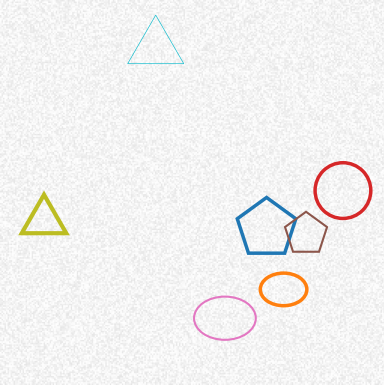[{"shape": "pentagon", "thickness": 2.5, "radius": 0.4, "center": [0.692, 0.407]}, {"shape": "oval", "thickness": 2.5, "radius": 0.3, "center": [0.737, 0.248]}, {"shape": "circle", "thickness": 2.5, "radius": 0.36, "center": [0.891, 0.505]}, {"shape": "pentagon", "thickness": 1.5, "radius": 0.29, "center": [0.795, 0.393]}, {"shape": "oval", "thickness": 1.5, "radius": 0.4, "center": [0.584, 0.173]}, {"shape": "triangle", "thickness": 3, "radius": 0.33, "center": [0.114, 0.428]}, {"shape": "triangle", "thickness": 0.5, "radius": 0.42, "center": [0.404, 0.877]}]